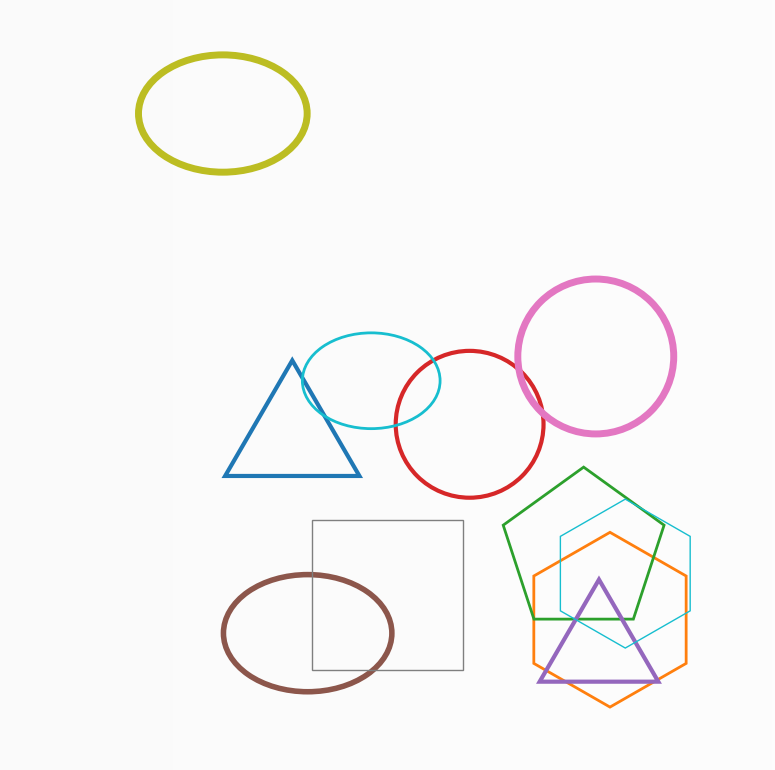[{"shape": "triangle", "thickness": 1.5, "radius": 0.5, "center": [0.377, 0.432]}, {"shape": "hexagon", "thickness": 1, "radius": 0.57, "center": [0.787, 0.195]}, {"shape": "pentagon", "thickness": 1, "radius": 0.55, "center": [0.753, 0.284]}, {"shape": "circle", "thickness": 1.5, "radius": 0.48, "center": [0.606, 0.449]}, {"shape": "triangle", "thickness": 1.5, "radius": 0.44, "center": [0.773, 0.159]}, {"shape": "oval", "thickness": 2, "radius": 0.54, "center": [0.397, 0.178]}, {"shape": "circle", "thickness": 2.5, "radius": 0.5, "center": [0.769, 0.537]}, {"shape": "square", "thickness": 0.5, "radius": 0.49, "center": [0.5, 0.227]}, {"shape": "oval", "thickness": 2.5, "radius": 0.54, "center": [0.288, 0.853]}, {"shape": "oval", "thickness": 1, "radius": 0.44, "center": [0.479, 0.506]}, {"shape": "hexagon", "thickness": 0.5, "radius": 0.48, "center": [0.807, 0.255]}]